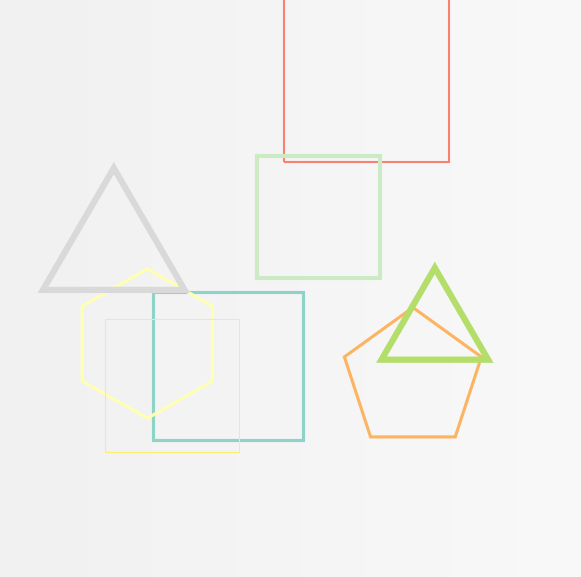[{"shape": "square", "thickness": 1.5, "radius": 0.64, "center": [0.392, 0.365]}, {"shape": "hexagon", "thickness": 1.5, "radius": 0.65, "center": [0.254, 0.404]}, {"shape": "square", "thickness": 1, "radius": 0.71, "center": [0.631, 0.86]}, {"shape": "pentagon", "thickness": 1.5, "radius": 0.62, "center": [0.71, 0.343]}, {"shape": "triangle", "thickness": 3, "radius": 0.53, "center": [0.748, 0.429]}, {"shape": "triangle", "thickness": 3, "radius": 0.7, "center": [0.196, 0.567]}, {"shape": "square", "thickness": 2, "radius": 0.53, "center": [0.548, 0.623]}, {"shape": "square", "thickness": 0.5, "radius": 0.58, "center": [0.295, 0.332]}]